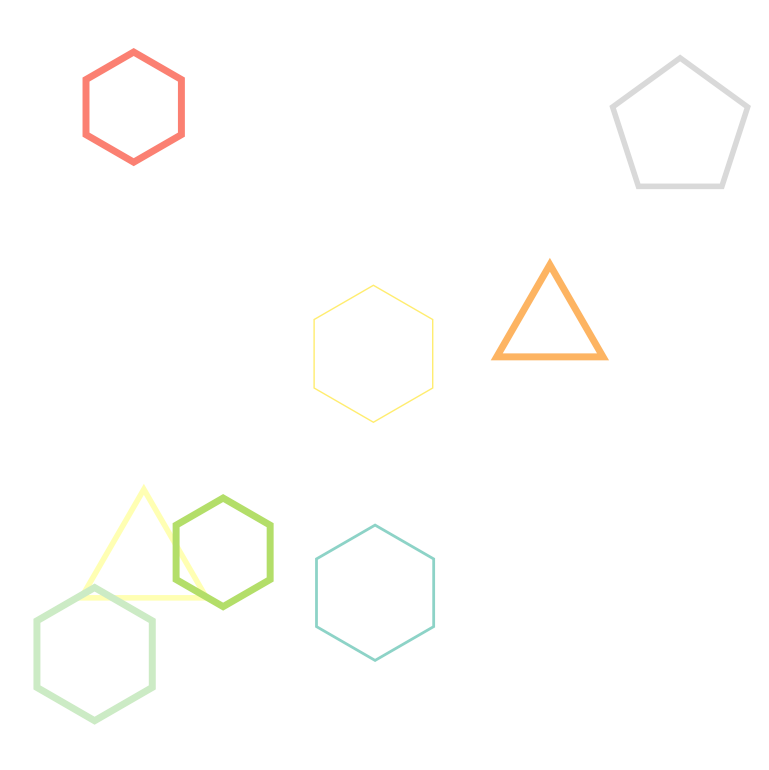[{"shape": "hexagon", "thickness": 1, "radius": 0.44, "center": [0.487, 0.23]}, {"shape": "triangle", "thickness": 2, "radius": 0.47, "center": [0.187, 0.271]}, {"shape": "hexagon", "thickness": 2.5, "radius": 0.36, "center": [0.174, 0.861]}, {"shape": "triangle", "thickness": 2.5, "radius": 0.4, "center": [0.714, 0.576]}, {"shape": "hexagon", "thickness": 2.5, "radius": 0.35, "center": [0.29, 0.283]}, {"shape": "pentagon", "thickness": 2, "radius": 0.46, "center": [0.883, 0.833]}, {"shape": "hexagon", "thickness": 2.5, "radius": 0.43, "center": [0.123, 0.15]}, {"shape": "hexagon", "thickness": 0.5, "radius": 0.44, "center": [0.485, 0.541]}]